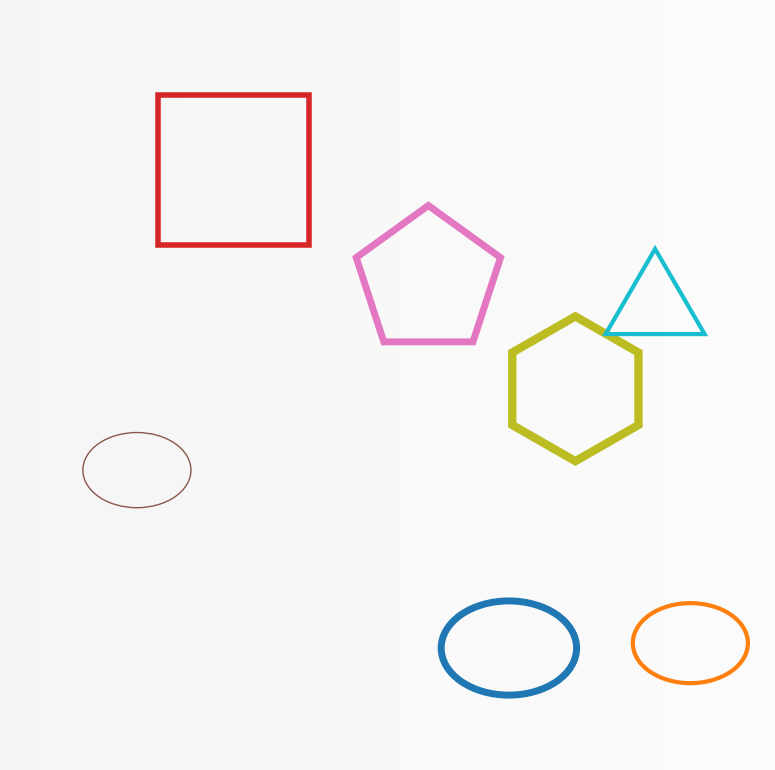[{"shape": "oval", "thickness": 2.5, "radius": 0.44, "center": [0.657, 0.158]}, {"shape": "oval", "thickness": 1.5, "radius": 0.37, "center": [0.891, 0.165]}, {"shape": "square", "thickness": 2, "radius": 0.49, "center": [0.302, 0.779]}, {"shape": "oval", "thickness": 0.5, "radius": 0.35, "center": [0.177, 0.389]}, {"shape": "pentagon", "thickness": 2.5, "radius": 0.49, "center": [0.553, 0.635]}, {"shape": "hexagon", "thickness": 3, "radius": 0.47, "center": [0.742, 0.495]}, {"shape": "triangle", "thickness": 1.5, "radius": 0.37, "center": [0.845, 0.603]}]